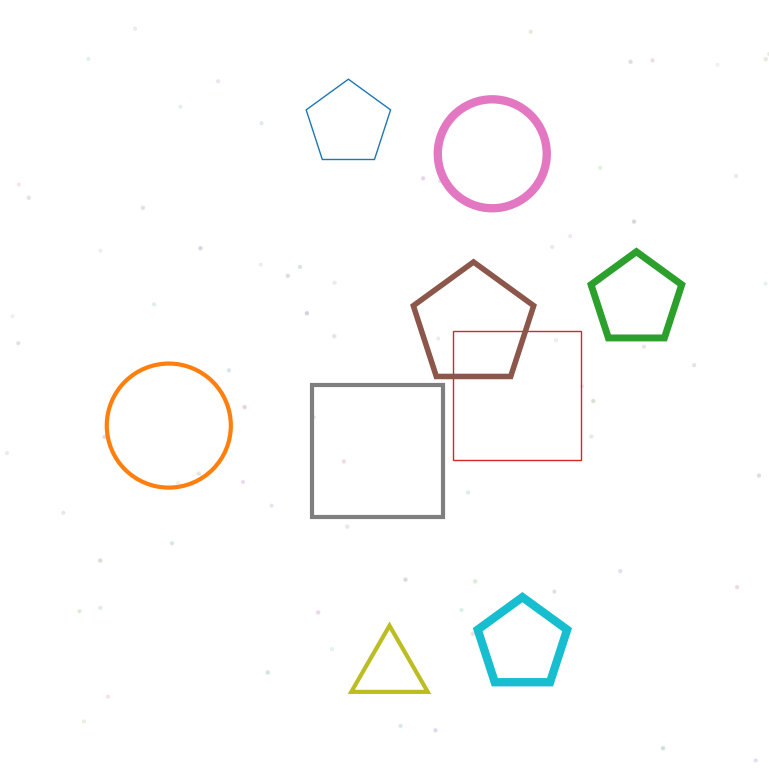[{"shape": "pentagon", "thickness": 0.5, "radius": 0.29, "center": [0.452, 0.839]}, {"shape": "circle", "thickness": 1.5, "radius": 0.4, "center": [0.219, 0.447]}, {"shape": "pentagon", "thickness": 2.5, "radius": 0.31, "center": [0.826, 0.611]}, {"shape": "square", "thickness": 0.5, "radius": 0.42, "center": [0.671, 0.487]}, {"shape": "pentagon", "thickness": 2, "radius": 0.41, "center": [0.615, 0.578]}, {"shape": "circle", "thickness": 3, "radius": 0.35, "center": [0.639, 0.8]}, {"shape": "square", "thickness": 1.5, "radius": 0.43, "center": [0.491, 0.414]}, {"shape": "triangle", "thickness": 1.5, "radius": 0.29, "center": [0.506, 0.13]}, {"shape": "pentagon", "thickness": 3, "radius": 0.31, "center": [0.678, 0.163]}]